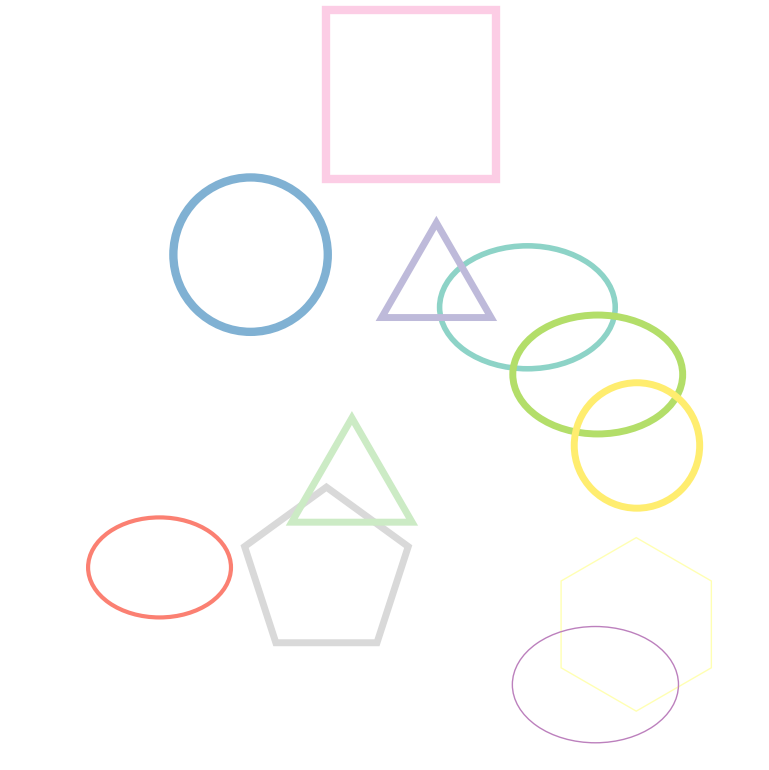[{"shape": "oval", "thickness": 2, "radius": 0.57, "center": [0.685, 0.601]}, {"shape": "hexagon", "thickness": 0.5, "radius": 0.56, "center": [0.826, 0.189]}, {"shape": "triangle", "thickness": 2.5, "radius": 0.41, "center": [0.567, 0.629]}, {"shape": "oval", "thickness": 1.5, "radius": 0.46, "center": [0.207, 0.263]}, {"shape": "circle", "thickness": 3, "radius": 0.5, "center": [0.325, 0.669]}, {"shape": "oval", "thickness": 2.5, "radius": 0.55, "center": [0.776, 0.514]}, {"shape": "square", "thickness": 3, "radius": 0.55, "center": [0.534, 0.878]}, {"shape": "pentagon", "thickness": 2.5, "radius": 0.56, "center": [0.424, 0.256]}, {"shape": "oval", "thickness": 0.5, "radius": 0.54, "center": [0.773, 0.111]}, {"shape": "triangle", "thickness": 2.5, "radius": 0.45, "center": [0.457, 0.367]}, {"shape": "circle", "thickness": 2.5, "radius": 0.41, "center": [0.827, 0.421]}]